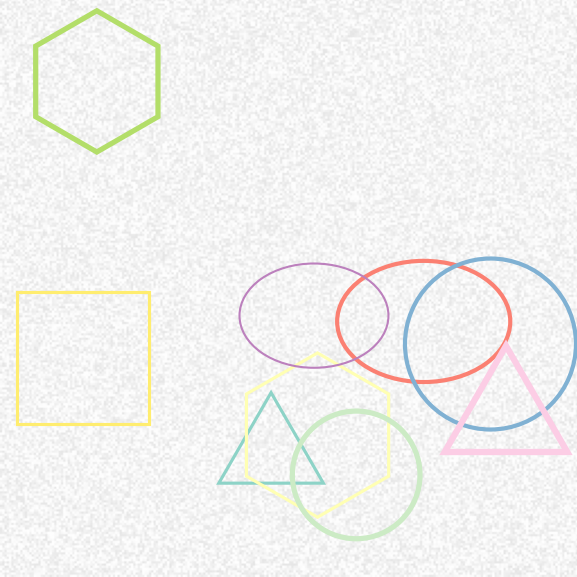[{"shape": "triangle", "thickness": 1.5, "radius": 0.52, "center": [0.469, 0.215]}, {"shape": "hexagon", "thickness": 1.5, "radius": 0.71, "center": [0.55, 0.246]}, {"shape": "oval", "thickness": 2, "radius": 0.75, "center": [0.734, 0.443]}, {"shape": "circle", "thickness": 2, "radius": 0.74, "center": [0.849, 0.403]}, {"shape": "hexagon", "thickness": 2.5, "radius": 0.61, "center": [0.168, 0.858]}, {"shape": "triangle", "thickness": 3, "radius": 0.61, "center": [0.876, 0.278]}, {"shape": "oval", "thickness": 1, "radius": 0.64, "center": [0.544, 0.453]}, {"shape": "circle", "thickness": 2.5, "radius": 0.55, "center": [0.617, 0.177]}, {"shape": "square", "thickness": 1.5, "radius": 0.57, "center": [0.144, 0.379]}]